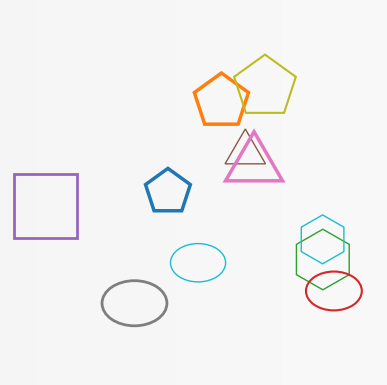[{"shape": "pentagon", "thickness": 2.5, "radius": 0.3, "center": [0.433, 0.502]}, {"shape": "pentagon", "thickness": 2.5, "radius": 0.37, "center": [0.571, 0.737]}, {"shape": "hexagon", "thickness": 1, "radius": 0.39, "center": [0.833, 0.326]}, {"shape": "oval", "thickness": 1.5, "radius": 0.36, "center": [0.862, 0.244]}, {"shape": "square", "thickness": 2, "radius": 0.41, "center": [0.117, 0.465]}, {"shape": "triangle", "thickness": 1, "radius": 0.3, "center": [0.633, 0.605]}, {"shape": "triangle", "thickness": 2.5, "radius": 0.42, "center": [0.656, 0.573]}, {"shape": "oval", "thickness": 2, "radius": 0.42, "center": [0.347, 0.212]}, {"shape": "pentagon", "thickness": 1.5, "radius": 0.42, "center": [0.684, 0.775]}, {"shape": "hexagon", "thickness": 1, "radius": 0.32, "center": [0.832, 0.378]}, {"shape": "oval", "thickness": 1, "radius": 0.36, "center": [0.511, 0.318]}]